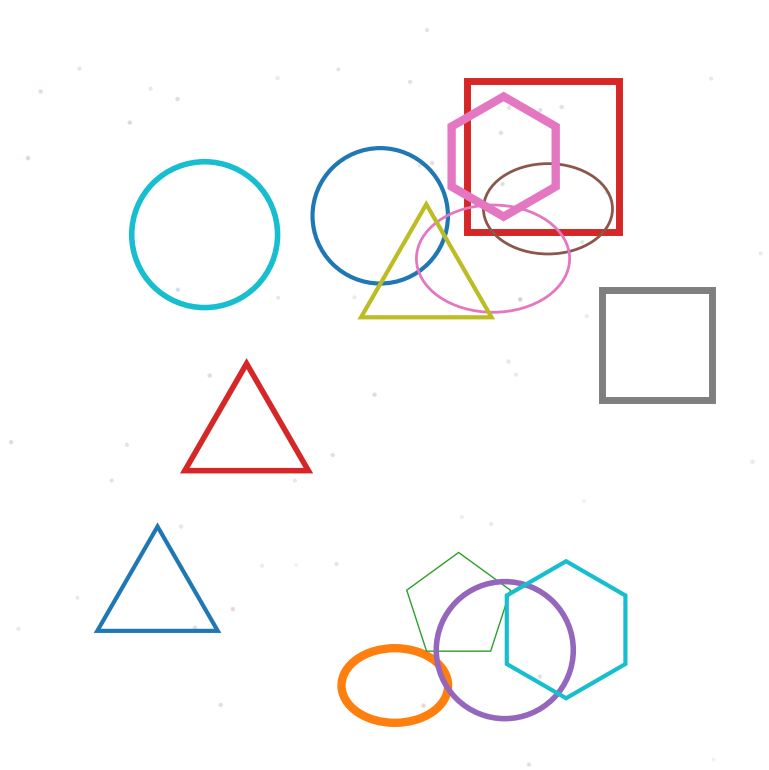[{"shape": "triangle", "thickness": 1.5, "radius": 0.45, "center": [0.205, 0.226]}, {"shape": "circle", "thickness": 1.5, "radius": 0.44, "center": [0.494, 0.72]}, {"shape": "oval", "thickness": 3, "radius": 0.35, "center": [0.513, 0.11]}, {"shape": "pentagon", "thickness": 0.5, "radius": 0.35, "center": [0.596, 0.212]}, {"shape": "square", "thickness": 2.5, "radius": 0.49, "center": [0.705, 0.797]}, {"shape": "triangle", "thickness": 2, "radius": 0.46, "center": [0.32, 0.435]}, {"shape": "circle", "thickness": 2, "radius": 0.44, "center": [0.656, 0.156]}, {"shape": "oval", "thickness": 1, "radius": 0.42, "center": [0.712, 0.729]}, {"shape": "oval", "thickness": 1, "radius": 0.5, "center": [0.64, 0.664]}, {"shape": "hexagon", "thickness": 3, "radius": 0.39, "center": [0.654, 0.797]}, {"shape": "square", "thickness": 2.5, "radius": 0.36, "center": [0.853, 0.552]}, {"shape": "triangle", "thickness": 1.5, "radius": 0.49, "center": [0.554, 0.637]}, {"shape": "hexagon", "thickness": 1.5, "radius": 0.44, "center": [0.735, 0.182]}, {"shape": "circle", "thickness": 2, "radius": 0.47, "center": [0.266, 0.695]}]